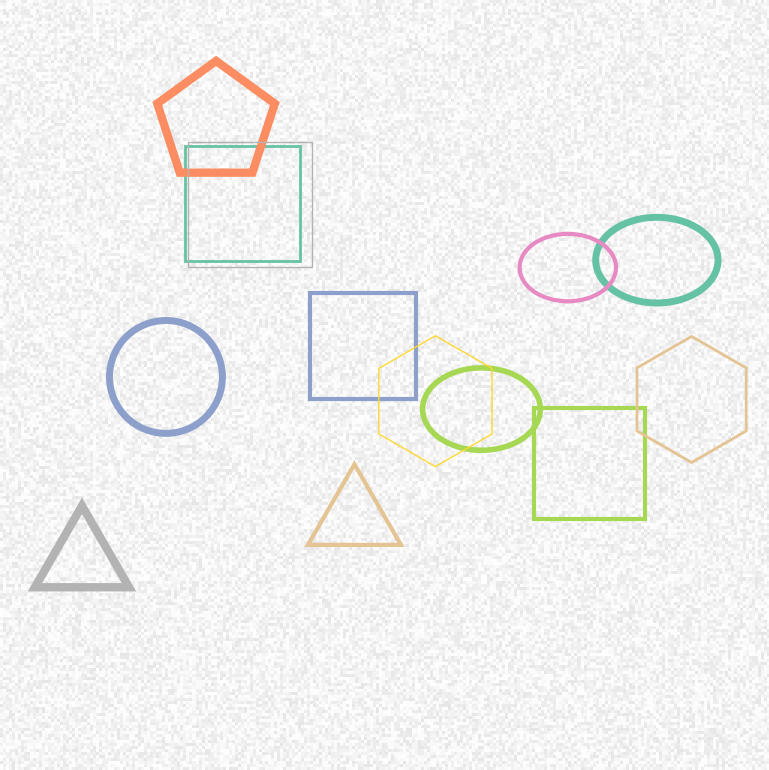[{"shape": "square", "thickness": 1, "radius": 0.37, "center": [0.314, 0.735]}, {"shape": "oval", "thickness": 2.5, "radius": 0.4, "center": [0.853, 0.662]}, {"shape": "pentagon", "thickness": 3, "radius": 0.4, "center": [0.281, 0.841]}, {"shape": "square", "thickness": 1.5, "radius": 0.35, "center": [0.472, 0.551]}, {"shape": "circle", "thickness": 2.5, "radius": 0.37, "center": [0.216, 0.51]}, {"shape": "oval", "thickness": 1.5, "radius": 0.31, "center": [0.737, 0.653]}, {"shape": "square", "thickness": 1.5, "radius": 0.36, "center": [0.766, 0.398]}, {"shape": "oval", "thickness": 2, "radius": 0.38, "center": [0.625, 0.469]}, {"shape": "hexagon", "thickness": 0.5, "radius": 0.42, "center": [0.565, 0.479]}, {"shape": "triangle", "thickness": 1.5, "radius": 0.35, "center": [0.46, 0.327]}, {"shape": "hexagon", "thickness": 1, "radius": 0.41, "center": [0.898, 0.481]}, {"shape": "triangle", "thickness": 3, "radius": 0.35, "center": [0.106, 0.273]}, {"shape": "square", "thickness": 0.5, "radius": 0.4, "center": [0.325, 0.735]}]